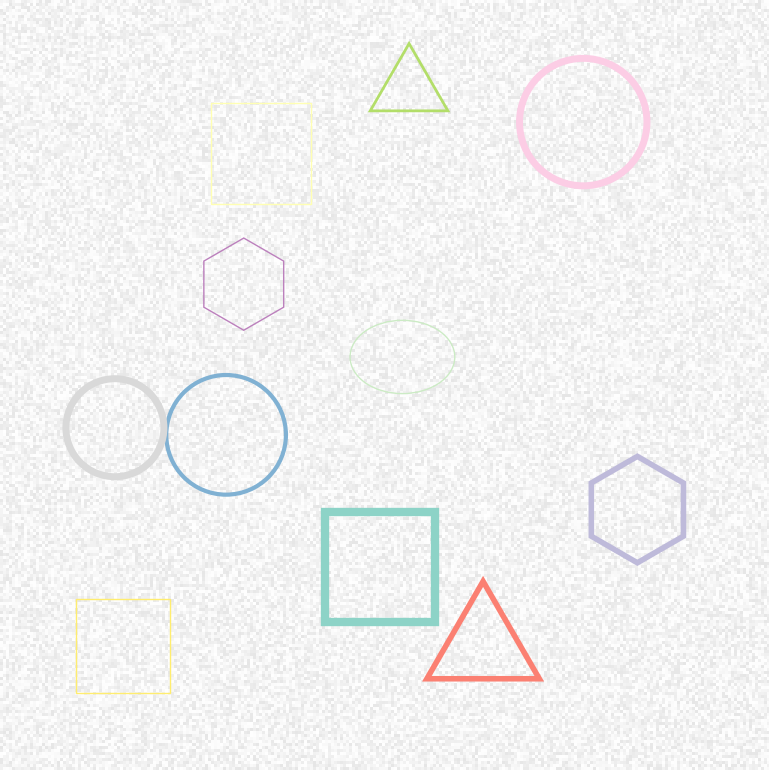[{"shape": "square", "thickness": 3, "radius": 0.36, "center": [0.494, 0.264]}, {"shape": "square", "thickness": 0.5, "radius": 0.33, "center": [0.339, 0.801]}, {"shape": "hexagon", "thickness": 2, "radius": 0.35, "center": [0.828, 0.338]}, {"shape": "triangle", "thickness": 2, "radius": 0.42, "center": [0.627, 0.161]}, {"shape": "circle", "thickness": 1.5, "radius": 0.39, "center": [0.294, 0.435]}, {"shape": "triangle", "thickness": 1, "radius": 0.29, "center": [0.531, 0.885]}, {"shape": "circle", "thickness": 2.5, "radius": 0.41, "center": [0.757, 0.841]}, {"shape": "circle", "thickness": 2.5, "radius": 0.32, "center": [0.149, 0.445]}, {"shape": "hexagon", "thickness": 0.5, "radius": 0.3, "center": [0.317, 0.631]}, {"shape": "oval", "thickness": 0.5, "radius": 0.34, "center": [0.523, 0.536]}, {"shape": "square", "thickness": 0.5, "radius": 0.3, "center": [0.16, 0.161]}]